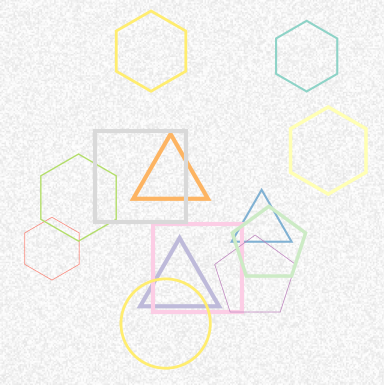[{"shape": "hexagon", "thickness": 1.5, "radius": 0.46, "center": [0.797, 0.854]}, {"shape": "hexagon", "thickness": 2.5, "radius": 0.57, "center": [0.853, 0.609]}, {"shape": "triangle", "thickness": 3, "radius": 0.59, "center": [0.467, 0.264]}, {"shape": "hexagon", "thickness": 0.5, "radius": 0.41, "center": [0.135, 0.354]}, {"shape": "triangle", "thickness": 1.5, "radius": 0.45, "center": [0.68, 0.417]}, {"shape": "triangle", "thickness": 3, "radius": 0.56, "center": [0.443, 0.54]}, {"shape": "hexagon", "thickness": 1, "radius": 0.57, "center": [0.204, 0.487]}, {"shape": "square", "thickness": 3, "radius": 0.58, "center": [0.512, 0.304]}, {"shape": "square", "thickness": 3, "radius": 0.59, "center": [0.364, 0.543]}, {"shape": "pentagon", "thickness": 0.5, "radius": 0.55, "center": [0.663, 0.279]}, {"shape": "pentagon", "thickness": 2.5, "radius": 0.5, "center": [0.699, 0.364]}, {"shape": "circle", "thickness": 2, "radius": 0.58, "center": [0.43, 0.16]}, {"shape": "hexagon", "thickness": 2, "radius": 0.52, "center": [0.392, 0.867]}]